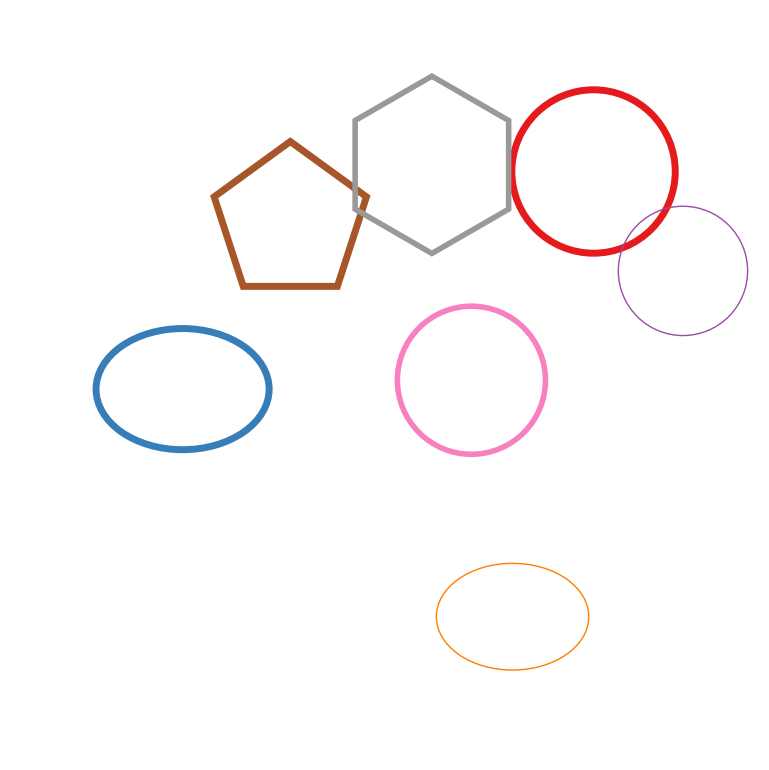[{"shape": "circle", "thickness": 2.5, "radius": 0.53, "center": [0.771, 0.777]}, {"shape": "oval", "thickness": 2.5, "radius": 0.56, "center": [0.237, 0.495]}, {"shape": "circle", "thickness": 0.5, "radius": 0.42, "center": [0.887, 0.648]}, {"shape": "oval", "thickness": 0.5, "radius": 0.49, "center": [0.666, 0.199]}, {"shape": "pentagon", "thickness": 2.5, "radius": 0.52, "center": [0.377, 0.712]}, {"shape": "circle", "thickness": 2, "radius": 0.48, "center": [0.612, 0.506]}, {"shape": "hexagon", "thickness": 2, "radius": 0.58, "center": [0.561, 0.786]}]